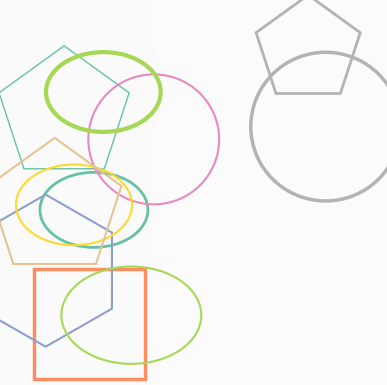[{"shape": "pentagon", "thickness": 1, "radius": 0.88, "center": [0.165, 0.704]}, {"shape": "oval", "thickness": 2, "radius": 0.7, "center": [0.242, 0.455]}, {"shape": "square", "thickness": 2.5, "radius": 0.72, "center": [0.231, 0.158]}, {"shape": "hexagon", "thickness": 1.5, "radius": 0.99, "center": [0.118, 0.297]}, {"shape": "circle", "thickness": 1.5, "radius": 0.84, "center": [0.397, 0.638]}, {"shape": "oval", "thickness": 3, "radius": 0.74, "center": [0.267, 0.761]}, {"shape": "oval", "thickness": 1.5, "radius": 0.9, "center": [0.339, 0.181]}, {"shape": "oval", "thickness": 1.5, "radius": 0.75, "center": [0.191, 0.468]}, {"shape": "pentagon", "thickness": 1.5, "radius": 0.91, "center": [0.141, 0.461]}, {"shape": "circle", "thickness": 2.5, "radius": 0.97, "center": [0.84, 0.671]}, {"shape": "pentagon", "thickness": 2, "radius": 0.71, "center": [0.795, 0.871]}]